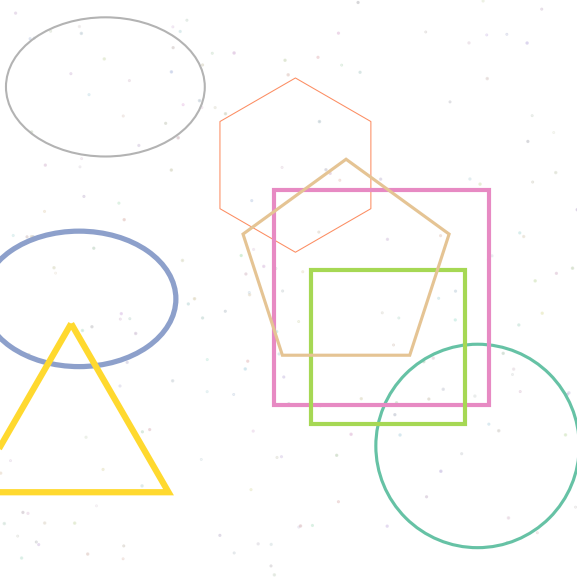[{"shape": "circle", "thickness": 1.5, "radius": 0.88, "center": [0.827, 0.227]}, {"shape": "hexagon", "thickness": 0.5, "radius": 0.75, "center": [0.512, 0.713]}, {"shape": "oval", "thickness": 2.5, "radius": 0.84, "center": [0.137, 0.482]}, {"shape": "square", "thickness": 2, "radius": 0.93, "center": [0.66, 0.484]}, {"shape": "square", "thickness": 2, "radius": 0.67, "center": [0.672, 0.399]}, {"shape": "triangle", "thickness": 3, "radius": 0.97, "center": [0.123, 0.244]}, {"shape": "pentagon", "thickness": 1.5, "radius": 0.94, "center": [0.599, 0.536]}, {"shape": "oval", "thickness": 1, "radius": 0.86, "center": [0.182, 0.849]}]